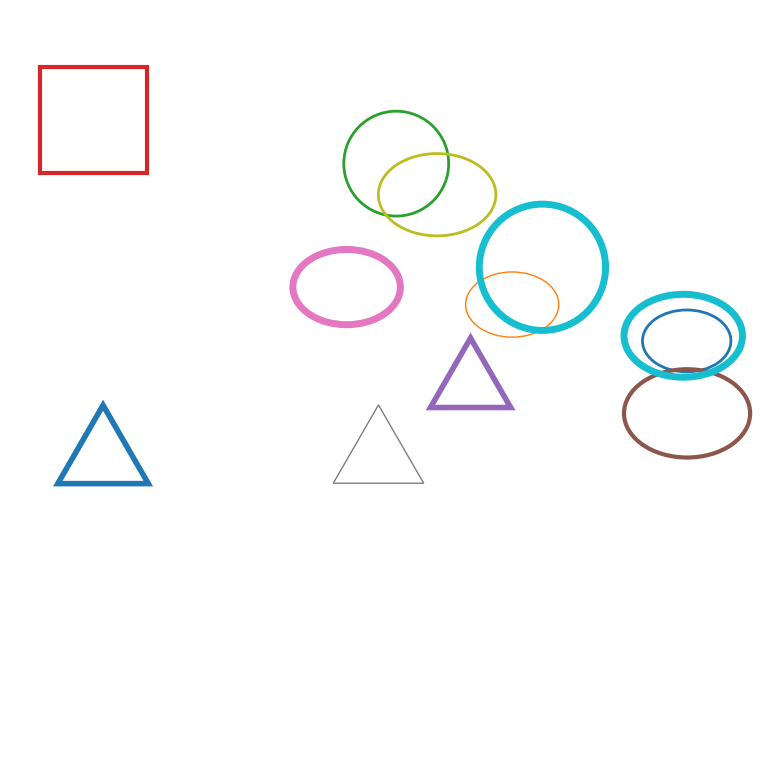[{"shape": "triangle", "thickness": 2, "radius": 0.34, "center": [0.134, 0.406]}, {"shape": "oval", "thickness": 1, "radius": 0.29, "center": [0.892, 0.557]}, {"shape": "oval", "thickness": 0.5, "radius": 0.3, "center": [0.665, 0.604]}, {"shape": "circle", "thickness": 1, "radius": 0.34, "center": [0.515, 0.787]}, {"shape": "square", "thickness": 1.5, "radius": 0.34, "center": [0.122, 0.844]}, {"shape": "triangle", "thickness": 2, "radius": 0.3, "center": [0.611, 0.501]}, {"shape": "oval", "thickness": 1.5, "radius": 0.41, "center": [0.892, 0.463]}, {"shape": "oval", "thickness": 2.5, "radius": 0.35, "center": [0.45, 0.627]}, {"shape": "triangle", "thickness": 0.5, "radius": 0.34, "center": [0.492, 0.406]}, {"shape": "oval", "thickness": 1, "radius": 0.38, "center": [0.568, 0.747]}, {"shape": "circle", "thickness": 2.5, "radius": 0.41, "center": [0.704, 0.653]}, {"shape": "oval", "thickness": 2.5, "radius": 0.38, "center": [0.887, 0.564]}]